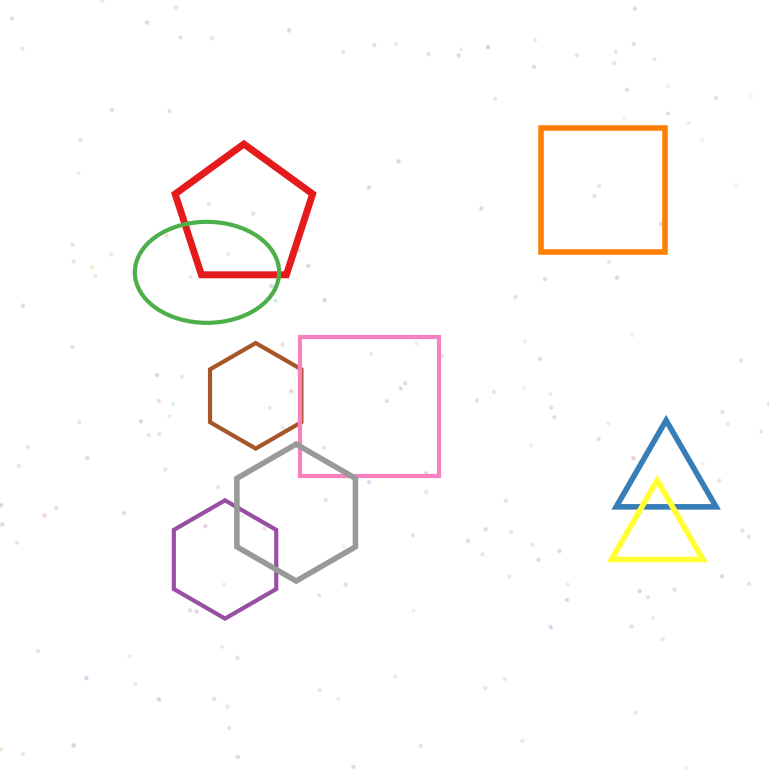[{"shape": "pentagon", "thickness": 2.5, "radius": 0.47, "center": [0.317, 0.719]}, {"shape": "triangle", "thickness": 2, "radius": 0.37, "center": [0.865, 0.379]}, {"shape": "oval", "thickness": 1.5, "radius": 0.47, "center": [0.269, 0.646]}, {"shape": "hexagon", "thickness": 1.5, "radius": 0.38, "center": [0.292, 0.273]}, {"shape": "square", "thickness": 2, "radius": 0.41, "center": [0.783, 0.753]}, {"shape": "triangle", "thickness": 2, "radius": 0.34, "center": [0.854, 0.308]}, {"shape": "hexagon", "thickness": 1.5, "radius": 0.34, "center": [0.332, 0.486]}, {"shape": "square", "thickness": 1.5, "radius": 0.45, "center": [0.48, 0.472]}, {"shape": "hexagon", "thickness": 2, "radius": 0.44, "center": [0.385, 0.334]}]